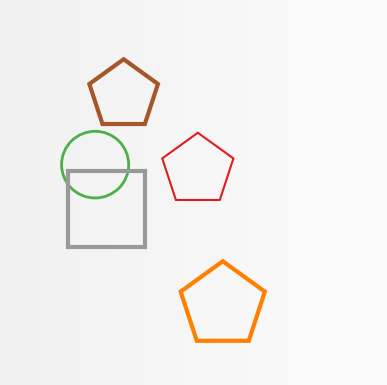[{"shape": "pentagon", "thickness": 1.5, "radius": 0.48, "center": [0.511, 0.559]}, {"shape": "circle", "thickness": 2, "radius": 0.43, "center": [0.245, 0.572]}, {"shape": "pentagon", "thickness": 3, "radius": 0.57, "center": [0.575, 0.207]}, {"shape": "pentagon", "thickness": 3, "radius": 0.47, "center": [0.319, 0.753]}, {"shape": "square", "thickness": 3, "radius": 0.5, "center": [0.274, 0.457]}]